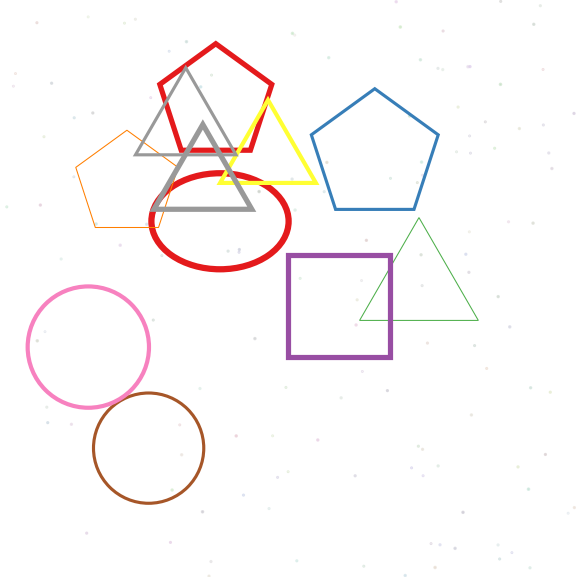[{"shape": "pentagon", "thickness": 2.5, "radius": 0.51, "center": [0.374, 0.821]}, {"shape": "oval", "thickness": 3, "radius": 0.59, "center": [0.381, 0.616]}, {"shape": "pentagon", "thickness": 1.5, "radius": 0.58, "center": [0.649, 0.73]}, {"shape": "triangle", "thickness": 0.5, "radius": 0.59, "center": [0.725, 0.504]}, {"shape": "square", "thickness": 2.5, "radius": 0.44, "center": [0.587, 0.469]}, {"shape": "pentagon", "thickness": 0.5, "radius": 0.47, "center": [0.22, 0.681]}, {"shape": "triangle", "thickness": 2, "radius": 0.48, "center": [0.464, 0.73]}, {"shape": "circle", "thickness": 1.5, "radius": 0.48, "center": [0.257, 0.223]}, {"shape": "circle", "thickness": 2, "radius": 0.53, "center": [0.153, 0.398]}, {"shape": "triangle", "thickness": 1.5, "radius": 0.5, "center": [0.322, 0.781]}, {"shape": "triangle", "thickness": 2.5, "radius": 0.49, "center": [0.351, 0.686]}]